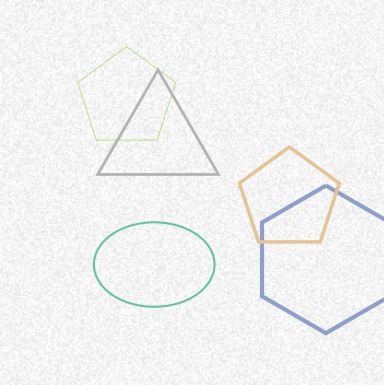[{"shape": "oval", "thickness": 1.5, "radius": 0.78, "center": [0.401, 0.313]}, {"shape": "hexagon", "thickness": 3, "radius": 0.96, "center": [0.847, 0.326]}, {"shape": "pentagon", "thickness": 0.5, "radius": 0.67, "center": [0.329, 0.745]}, {"shape": "pentagon", "thickness": 2.5, "radius": 0.68, "center": [0.752, 0.482]}, {"shape": "triangle", "thickness": 2, "radius": 0.91, "center": [0.411, 0.637]}]